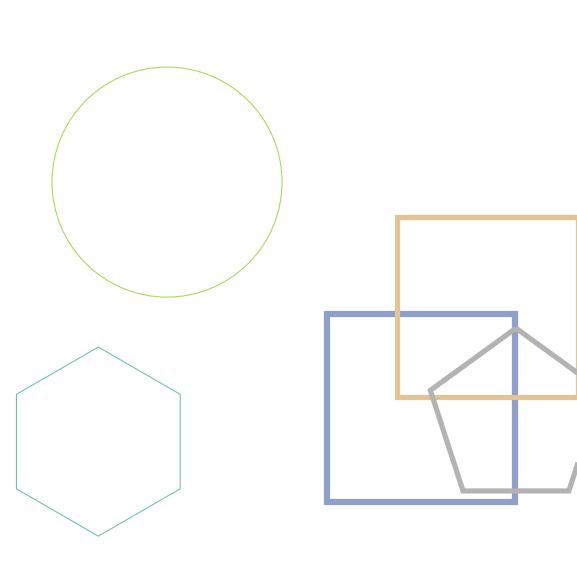[{"shape": "hexagon", "thickness": 0.5, "radius": 0.82, "center": [0.17, 0.234]}, {"shape": "square", "thickness": 3, "radius": 0.81, "center": [0.729, 0.293]}, {"shape": "circle", "thickness": 0.5, "radius": 1.0, "center": [0.289, 0.684]}, {"shape": "square", "thickness": 2.5, "radius": 0.78, "center": [0.844, 0.467]}, {"shape": "pentagon", "thickness": 2.5, "radius": 0.78, "center": [0.893, 0.275]}]